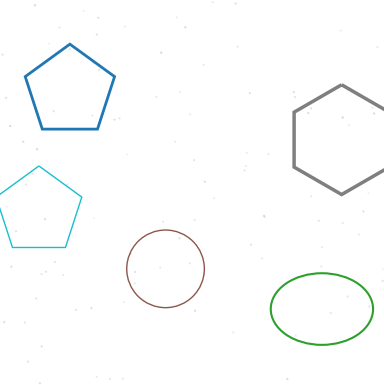[{"shape": "pentagon", "thickness": 2, "radius": 0.61, "center": [0.182, 0.763]}, {"shape": "oval", "thickness": 1.5, "radius": 0.66, "center": [0.836, 0.197]}, {"shape": "circle", "thickness": 1, "radius": 0.5, "center": [0.43, 0.302]}, {"shape": "hexagon", "thickness": 2.5, "radius": 0.71, "center": [0.887, 0.637]}, {"shape": "pentagon", "thickness": 1, "radius": 0.59, "center": [0.101, 0.452]}]